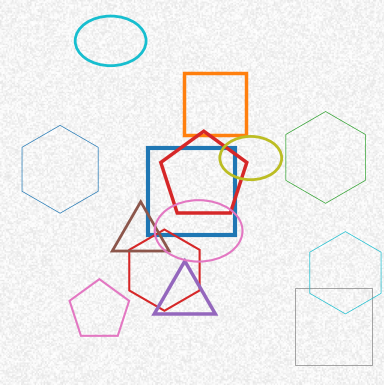[{"shape": "hexagon", "thickness": 0.5, "radius": 0.57, "center": [0.156, 0.56]}, {"shape": "square", "thickness": 3, "radius": 0.56, "center": [0.497, 0.502]}, {"shape": "square", "thickness": 2.5, "radius": 0.4, "center": [0.559, 0.729]}, {"shape": "hexagon", "thickness": 0.5, "radius": 0.6, "center": [0.846, 0.591]}, {"shape": "hexagon", "thickness": 1.5, "radius": 0.53, "center": [0.427, 0.298]}, {"shape": "pentagon", "thickness": 2.5, "radius": 0.59, "center": [0.529, 0.542]}, {"shape": "triangle", "thickness": 2.5, "radius": 0.46, "center": [0.48, 0.23]}, {"shape": "triangle", "thickness": 2, "radius": 0.43, "center": [0.365, 0.391]}, {"shape": "oval", "thickness": 1.5, "radius": 0.57, "center": [0.516, 0.4]}, {"shape": "pentagon", "thickness": 1.5, "radius": 0.41, "center": [0.258, 0.194]}, {"shape": "square", "thickness": 0.5, "radius": 0.5, "center": [0.867, 0.152]}, {"shape": "oval", "thickness": 2, "radius": 0.4, "center": [0.651, 0.589]}, {"shape": "hexagon", "thickness": 0.5, "radius": 0.53, "center": [0.897, 0.292]}, {"shape": "oval", "thickness": 2, "radius": 0.46, "center": [0.287, 0.894]}]